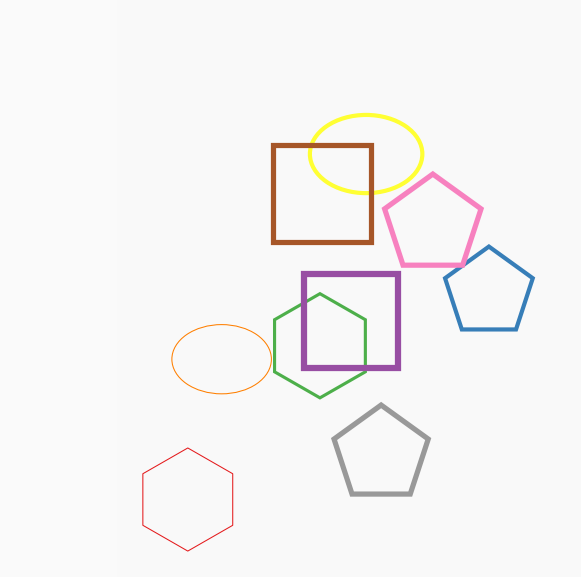[{"shape": "hexagon", "thickness": 0.5, "radius": 0.45, "center": [0.323, 0.134]}, {"shape": "pentagon", "thickness": 2, "radius": 0.4, "center": [0.841, 0.493]}, {"shape": "hexagon", "thickness": 1.5, "radius": 0.45, "center": [0.55, 0.4]}, {"shape": "square", "thickness": 3, "radius": 0.4, "center": [0.604, 0.443]}, {"shape": "oval", "thickness": 0.5, "radius": 0.43, "center": [0.381, 0.377]}, {"shape": "oval", "thickness": 2, "radius": 0.48, "center": [0.63, 0.732]}, {"shape": "square", "thickness": 2.5, "radius": 0.42, "center": [0.554, 0.664]}, {"shape": "pentagon", "thickness": 2.5, "radius": 0.44, "center": [0.745, 0.611]}, {"shape": "pentagon", "thickness": 2.5, "radius": 0.43, "center": [0.656, 0.213]}]